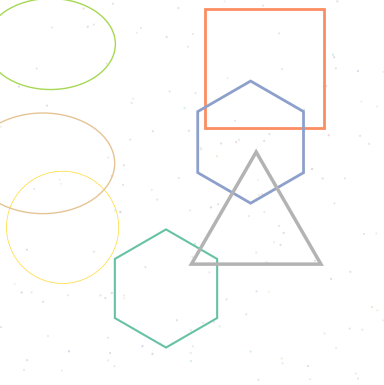[{"shape": "hexagon", "thickness": 1.5, "radius": 0.77, "center": [0.431, 0.251]}, {"shape": "square", "thickness": 2, "radius": 0.77, "center": [0.687, 0.823]}, {"shape": "hexagon", "thickness": 2, "radius": 0.79, "center": [0.651, 0.631]}, {"shape": "oval", "thickness": 1, "radius": 0.84, "center": [0.131, 0.886]}, {"shape": "circle", "thickness": 0.5, "radius": 0.73, "center": [0.163, 0.409]}, {"shape": "oval", "thickness": 1, "radius": 0.93, "center": [0.111, 0.576]}, {"shape": "triangle", "thickness": 2.5, "radius": 0.97, "center": [0.665, 0.411]}]